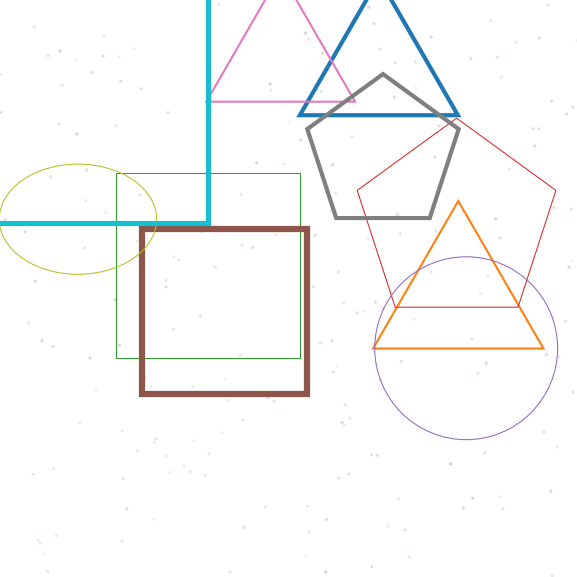[{"shape": "triangle", "thickness": 2, "radius": 0.79, "center": [0.656, 0.879]}, {"shape": "triangle", "thickness": 1, "radius": 0.85, "center": [0.794, 0.481]}, {"shape": "square", "thickness": 0.5, "radius": 0.8, "center": [0.36, 0.54]}, {"shape": "pentagon", "thickness": 0.5, "radius": 0.9, "center": [0.791, 0.614]}, {"shape": "circle", "thickness": 0.5, "radius": 0.79, "center": [0.807, 0.396]}, {"shape": "square", "thickness": 3, "radius": 0.71, "center": [0.388, 0.46]}, {"shape": "triangle", "thickness": 1, "radius": 0.74, "center": [0.486, 0.897]}, {"shape": "pentagon", "thickness": 2, "radius": 0.69, "center": [0.663, 0.733]}, {"shape": "oval", "thickness": 0.5, "radius": 0.68, "center": [0.135, 0.62]}, {"shape": "square", "thickness": 2.5, "radius": 0.99, "center": [0.163, 0.812]}]